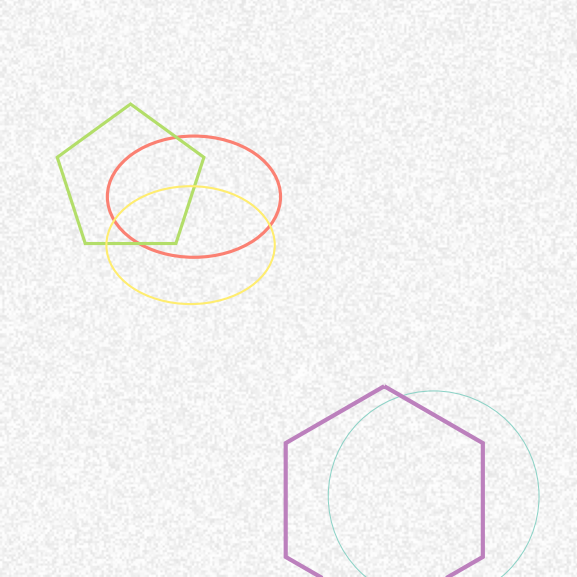[{"shape": "circle", "thickness": 0.5, "radius": 0.91, "center": [0.751, 0.14]}, {"shape": "oval", "thickness": 1.5, "radius": 0.75, "center": [0.336, 0.659]}, {"shape": "pentagon", "thickness": 1.5, "radius": 0.67, "center": [0.226, 0.685]}, {"shape": "hexagon", "thickness": 2, "radius": 0.99, "center": [0.665, 0.133]}, {"shape": "oval", "thickness": 1, "radius": 0.73, "center": [0.33, 0.575]}]